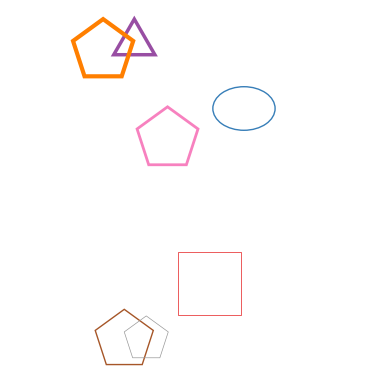[{"shape": "square", "thickness": 0.5, "radius": 0.41, "center": [0.544, 0.263]}, {"shape": "oval", "thickness": 1, "radius": 0.4, "center": [0.634, 0.718]}, {"shape": "triangle", "thickness": 2.5, "radius": 0.31, "center": [0.349, 0.889]}, {"shape": "pentagon", "thickness": 3, "radius": 0.41, "center": [0.268, 0.868]}, {"shape": "pentagon", "thickness": 1, "radius": 0.4, "center": [0.323, 0.117]}, {"shape": "pentagon", "thickness": 2, "radius": 0.42, "center": [0.435, 0.639]}, {"shape": "pentagon", "thickness": 0.5, "radius": 0.3, "center": [0.38, 0.119]}]